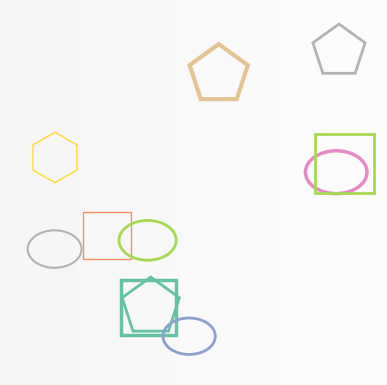[{"shape": "pentagon", "thickness": 2, "radius": 0.39, "center": [0.389, 0.203]}, {"shape": "square", "thickness": 2.5, "radius": 0.36, "center": [0.383, 0.202]}, {"shape": "square", "thickness": 1, "radius": 0.3, "center": [0.276, 0.388]}, {"shape": "oval", "thickness": 2, "radius": 0.34, "center": [0.488, 0.127]}, {"shape": "oval", "thickness": 2.5, "radius": 0.4, "center": [0.868, 0.553]}, {"shape": "square", "thickness": 2, "radius": 0.38, "center": [0.889, 0.576]}, {"shape": "oval", "thickness": 2, "radius": 0.37, "center": [0.381, 0.376]}, {"shape": "hexagon", "thickness": 1, "radius": 0.33, "center": [0.142, 0.591]}, {"shape": "pentagon", "thickness": 3, "radius": 0.4, "center": [0.564, 0.806]}, {"shape": "oval", "thickness": 1.5, "radius": 0.35, "center": [0.141, 0.353]}, {"shape": "pentagon", "thickness": 2, "radius": 0.35, "center": [0.875, 0.867]}]